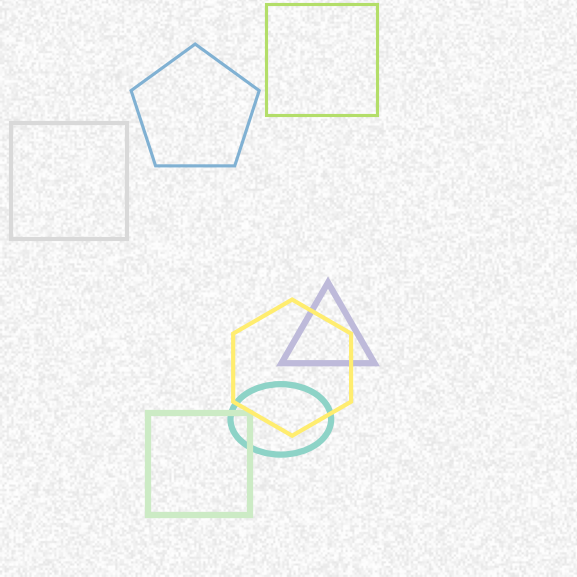[{"shape": "oval", "thickness": 3, "radius": 0.44, "center": [0.486, 0.273]}, {"shape": "triangle", "thickness": 3, "radius": 0.47, "center": [0.568, 0.417]}, {"shape": "pentagon", "thickness": 1.5, "radius": 0.58, "center": [0.338, 0.806]}, {"shape": "square", "thickness": 1.5, "radius": 0.48, "center": [0.557, 0.896]}, {"shape": "square", "thickness": 2, "radius": 0.5, "center": [0.119, 0.686]}, {"shape": "square", "thickness": 3, "radius": 0.44, "center": [0.344, 0.195]}, {"shape": "hexagon", "thickness": 2, "radius": 0.59, "center": [0.506, 0.363]}]